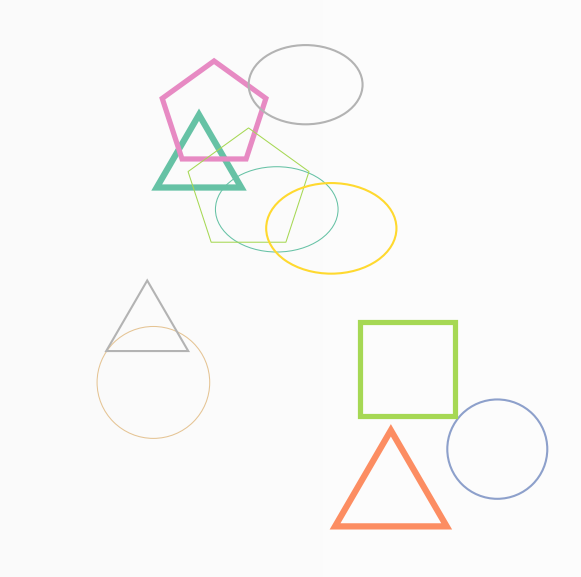[{"shape": "triangle", "thickness": 3, "radius": 0.42, "center": [0.342, 0.716]}, {"shape": "oval", "thickness": 0.5, "radius": 0.53, "center": [0.476, 0.637]}, {"shape": "triangle", "thickness": 3, "radius": 0.55, "center": [0.672, 0.143]}, {"shape": "circle", "thickness": 1, "radius": 0.43, "center": [0.856, 0.221]}, {"shape": "pentagon", "thickness": 2.5, "radius": 0.47, "center": [0.368, 0.8]}, {"shape": "pentagon", "thickness": 0.5, "radius": 0.55, "center": [0.428, 0.668]}, {"shape": "square", "thickness": 2.5, "radius": 0.41, "center": [0.701, 0.36]}, {"shape": "oval", "thickness": 1, "radius": 0.56, "center": [0.57, 0.604]}, {"shape": "circle", "thickness": 0.5, "radius": 0.48, "center": [0.264, 0.337]}, {"shape": "triangle", "thickness": 1, "radius": 0.41, "center": [0.253, 0.432]}, {"shape": "oval", "thickness": 1, "radius": 0.49, "center": [0.526, 0.852]}]